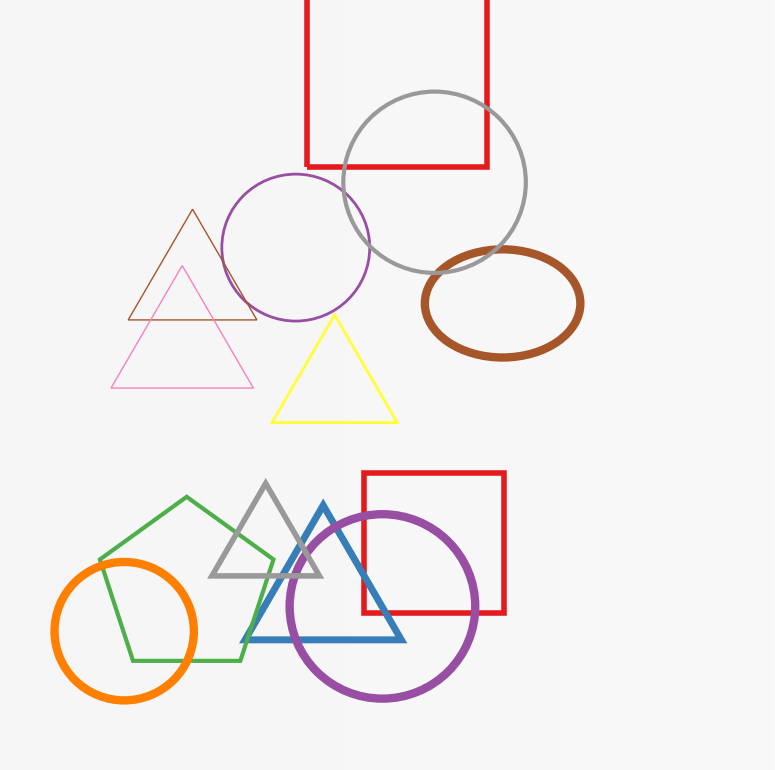[{"shape": "square", "thickness": 2, "radius": 0.58, "center": [0.512, 0.899]}, {"shape": "square", "thickness": 2, "radius": 0.45, "center": [0.56, 0.295]}, {"shape": "triangle", "thickness": 2.5, "radius": 0.58, "center": [0.417, 0.227]}, {"shape": "pentagon", "thickness": 1.5, "radius": 0.59, "center": [0.241, 0.237]}, {"shape": "circle", "thickness": 3, "radius": 0.6, "center": [0.493, 0.212]}, {"shape": "circle", "thickness": 1, "radius": 0.48, "center": [0.382, 0.678]}, {"shape": "circle", "thickness": 3, "radius": 0.45, "center": [0.16, 0.18]}, {"shape": "triangle", "thickness": 1, "radius": 0.47, "center": [0.432, 0.498]}, {"shape": "triangle", "thickness": 0.5, "radius": 0.48, "center": [0.248, 0.632]}, {"shape": "oval", "thickness": 3, "radius": 0.5, "center": [0.649, 0.606]}, {"shape": "triangle", "thickness": 0.5, "radius": 0.53, "center": [0.235, 0.549]}, {"shape": "circle", "thickness": 1.5, "radius": 0.59, "center": [0.561, 0.763]}, {"shape": "triangle", "thickness": 2, "radius": 0.4, "center": [0.343, 0.292]}]